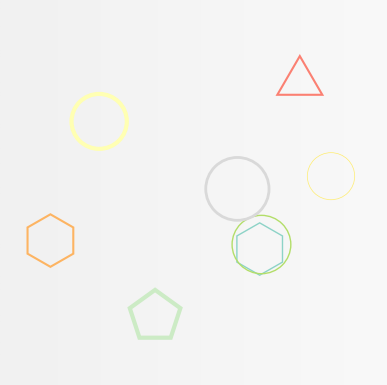[{"shape": "hexagon", "thickness": 1, "radius": 0.34, "center": [0.67, 0.353]}, {"shape": "circle", "thickness": 3, "radius": 0.36, "center": [0.256, 0.685]}, {"shape": "triangle", "thickness": 1.5, "radius": 0.34, "center": [0.774, 0.787]}, {"shape": "hexagon", "thickness": 1.5, "radius": 0.34, "center": [0.13, 0.375]}, {"shape": "circle", "thickness": 1, "radius": 0.38, "center": [0.675, 0.365]}, {"shape": "circle", "thickness": 2, "radius": 0.41, "center": [0.613, 0.509]}, {"shape": "pentagon", "thickness": 3, "radius": 0.34, "center": [0.4, 0.178]}, {"shape": "circle", "thickness": 0.5, "radius": 0.31, "center": [0.854, 0.542]}]